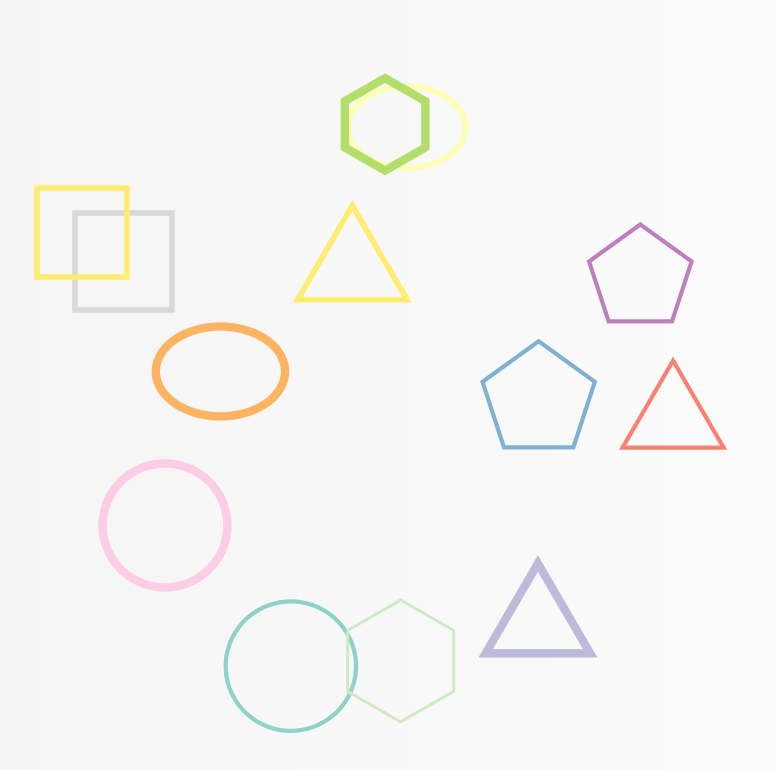[{"shape": "circle", "thickness": 1.5, "radius": 0.42, "center": [0.375, 0.135]}, {"shape": "oval", "thickness": 2, "radius": 0.38, "center": [0.525, 0.835]}, {"shape": "triangle", "thickness": 3, "radius": 0.39, "center": [0.694, 0.19]}, {"shape": "triangle", "thickness": 1.5, "radius": 0.38, "center": [0.868, 0.456]}, {"shape": "pentagon", "thickness": 1.5, "radius": 0.38, "center": [0.695, 0.481]}, {"shape": "oval", "thickness": 3, "radius": 0.42, "center": [0.284, 0.518]}, {"shape": "hexagon", "thickness": 3, "radius": 0.3, "center": [0.497, 0.839]}, {"shape": "circle", "thickness": 3, "radius": 0.4, "center": [0.213, 0.318]}, {"shape": "square", "thickness": 2, "radius": 0.32, "center": [0.159, 0.661]}, {"shape": "pentagon", "thickness": 1.5, "radius": 0.35, "center": [0.826, 0.639]}, {"shape": "hexagon", "thickness": 1, "radius": 0.4, "center": [0.517, 0.142]}, {"shape": "triangle", "thickness": 2, "radius": 0.41, "center": [0.455, 0.651]}, {"shape": "square", "thickness": 2, "radius": 0.29, "center": [0.106, 0.698]}]